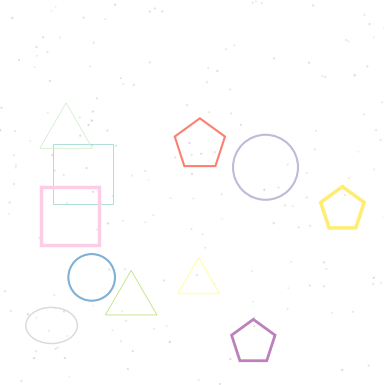[{"shape": "square", "thickness": 0.5, "radius": 0.39, "center": [0.215, 0.548]}, {"shape": "triangle", "thickness": 1, "radius": 0.31, "center": [0.516, 0.269]}, {"shape": "circle", "thickness": 1.5, "radius": 0.42, "center": [0.69, 0.566]}, {"shape": "pentagon", "thickness": 1.5, "radius": 0.34, "center": [0.519, 0.624]}, {"shape": "circle", "thickness": 1.5, "radius": 0.3, "center": [0.238, 0.28]}, {"shape": "triangle", "thickness": 0.5, "radius": 0.39, "center": [0.341, 0.221]}, {"shape": "square", "thickness": 2.5, "radius": 0.37, "center": [0.183, 0.44]}, {"shape": "oval", "thickness": 1, "radius": 0.34, "center": [0.134, 0.155]}, {"shape": "pentagon", "thickness": 2, "radius": 0.3, "center": [0.658, 0.111]}, {"shape": "triangle", "thickness": 0.5, "radius": 0.39, "center": [0.172, 0.654]}, {"shape": "pentagon", "thickness": 2.5, "radius": 0.3, "center": [0.889, 0.456]}]